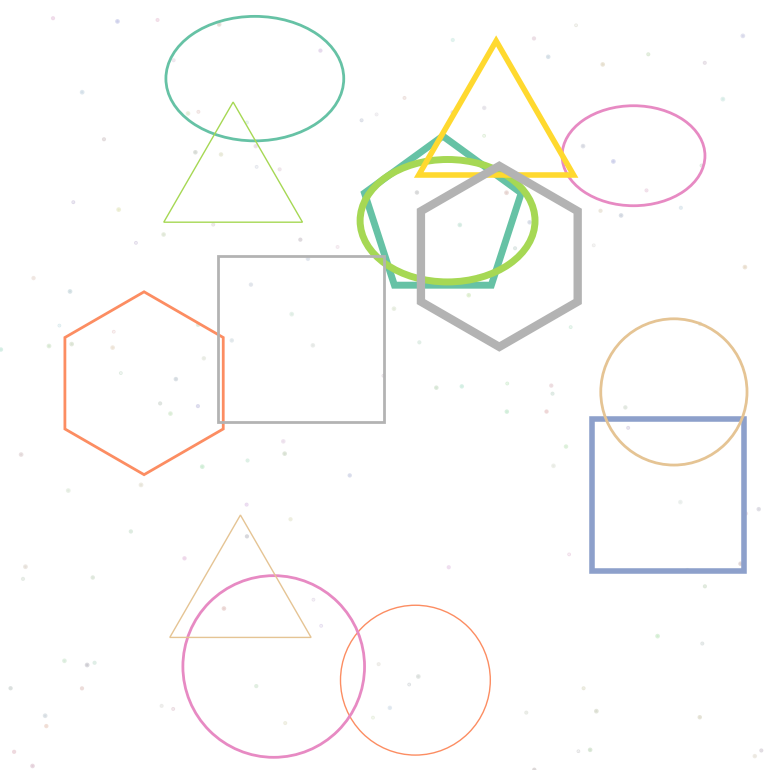[{"shape": "pentagon", "thickness": 2.5, "radius": 0.54, "center": [0.575, 0.716]}, {"shape": "oval", "thickness": 1, "radius": 0.58, "center": [0.331, 0.898]}, {"shape": "hexagon", "thickness": 1, "radius": 0.59, "center": [0.187, 0.502]}, {"shape": "circle", "thickness": 0.5, "radius": 0.49, "center": [0.539, 0.117]}, {"shape": "square", "thickness": 2, "radius": 0.49, "center": [0.868, 0.357]}, {"shape": "circle", "thickness": 1, "radius": 0.59, "center": [0.355, 0.134]}, {"shape": "oval", "thickness": 1, "radius": 0.46, "center": [0.823, 0.798]}, {"shape": "triangle", "thickness": 0.5, "radius": 0.52, "center": [0.303, 0.763]}, {"shape": "oval", "thickness": 2.5, "radius": 0.57, "center": [0.581, 0.713]}, {"shape": "triangle", "thickness": 2, "radius": 0.58, "center": [0.644, 0.831]}, {"shape": "triangle", "thickness": 0.5, "radius": 0.53, "center": [0.312, 0.225]}, {"shape": "circle", "thickness": 1, "radius": 0.47, "center": [0.875, 0.491]}, {"shape": "hexagon", "thickness": 3, "radius": 0.59, "center": [0.648, 0.667]}, {"shape": "square", "thickness": 1, "radius": 0.54, "center": [0.391, 0.56]}]